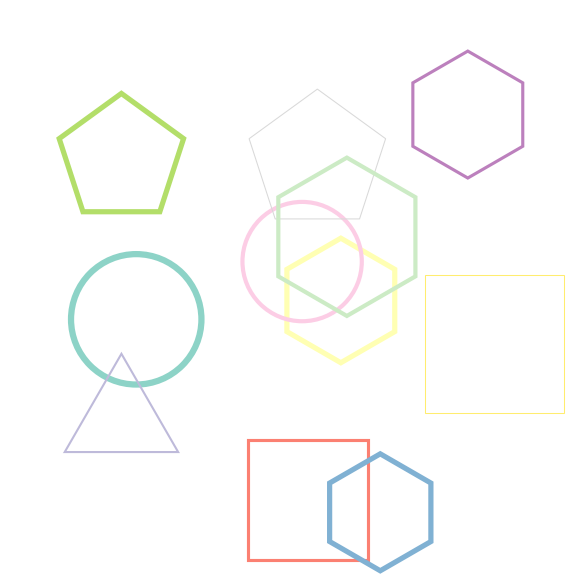[{"shape": "circle", "thickness": 3, "radius": 0.56, "center": [0.236, 0.446]}, {"shape": "hexagon", "thickness": 2.5, "radius": 0.54, "center": [0.59, 0.479]}, {"shape": "triangle", "thickness": 1, "radius": 0.57, "center": [0.21, 0.273]}, {"shape": "square", "thickness": 1.5, "radius": 0.52, "center": [0.534, 0.134]}, {"shape": "hexagon", "thickness": 2.5, "radius": 0.51, "center": [0.658, 0.112]}, {"shape": "pentagon", "thickness": 2.5, "radius": 0.57, "center": [0.21, 0.724]}, {"shape": "circle", "thickness": 2, "radius": 0.52, "center": [0.523, 0.546]}, {"shape": "pentagon", "thickness": 0.5, "radius": 0.62, "center": [0.55, 0.721]}, {"shape": "hexagon", "thickness": 1.5, "radius": 0.55, "center": [0.81, 0.801]}, {"shape": "hexagon", "thickness": 2, "radius": 0.69, "center": [0.601, 0.589]}, {"shape": "square", "thickness": 0.5, "radius": 0.6, "center": [0.856, 0.404]}]